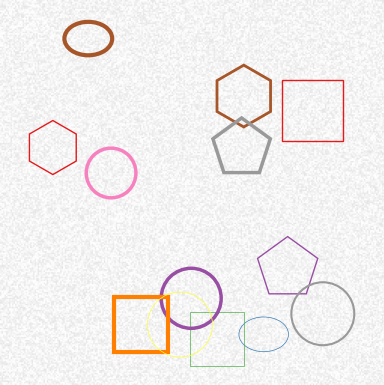[{"shape": "square", "thickness": 1, "radius": 0.4, "center": [0.812, 0.713]}, {"shape": "hexagon", "thickness": 1, "radius": 0.35, "center": [0.137, 0.617]}, {"shape": "oval", "thickness": 0.5, "radius": 0.32, "center": [0.685, 0.132]}, {"shape": "square", "thickness": 0.5, "radius": 0.35, "center": [0.563, 0.12]}, {"shape": "pentagon", "thickness": 1, "radius": 0.41, "center": [0.747, 0.303]}, {"shape": "circle", "thickness": 2.5, "radius": 0.39, "center": [0.497, 0.225]}, {"shape": "square", "thickness": 3, "radius": 0.35, "center": [0.367, 0.157]}, {"shape": "circle", "thickness": 0.5, "radius": 0.42, "center": [0.467, 0.157]}, {"shape": "hexagon", "thickness": 2, "radius": 0.4, "center": [0.633, 0.751]}, {"shape": "oval", "thickness": 3, "radius": 0.31, "center": [0.229, 0.9]}, {"shape": "circle", "thickness": 2.5, "radius": 0.32, "center": [0.289, 0.551]}, {"shape": "circle", "thickness": 1.5, "radius": 0.41, "center": [0.838, 0.185]}, {"shape": "pentagon", "thickness": 2.5, "radius": 0.39, "center": [0.628, 0.615]}]